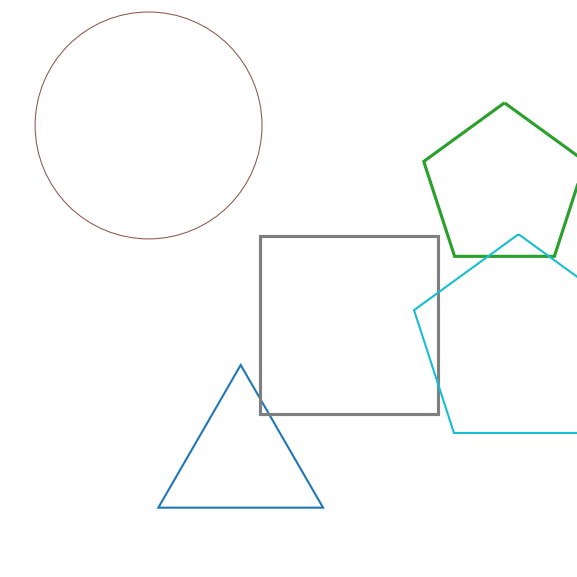[{"shape": "triangle", "thickness": 1, "radius": 0.82, "center": [0.417, 0.202]}, {"shape": "pentagon", "thickness": 1.5, "radius": 0.73, "center": [0.874, 0.674]}, {"shape": "circle", "thickness": 0.5, "radius": 0.98, "center": [0.257, 0.782]}, {"shape": "square", "thickness": 1.5, "radius": 0.77, "center": [0.604, 0.436]}, {"shape": "pentagon", "thickness": 1, "radius": 0.95, "center": [0.898, 0.403]}]